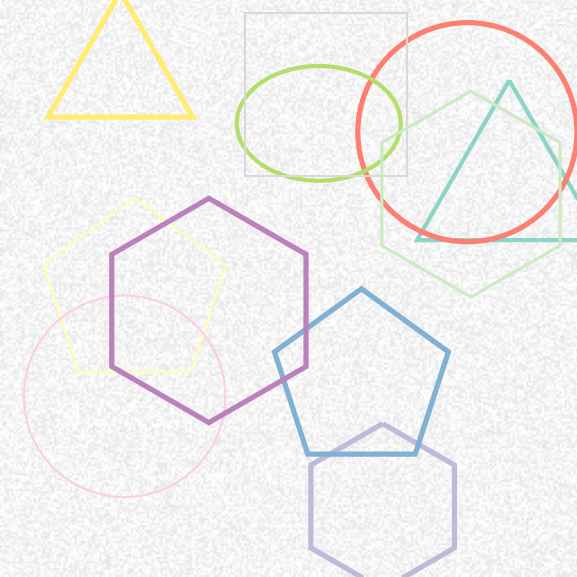[{"shape": "triangle", "thickness": 2, "radius": 0.92, "center": [0.882, 0.676]}, {"shape": "pentagon", "thickness": 1, "radius": 0.83, "center": [0.233, 0.49]}, {"shape": "hexagon", "thickness": 2.5, "radius": 0.72, "center": [0.663, 0.122]}, {"shape": "circle", "thickness": 2.5, "radius": 0.95, "center": [0.809, 0.77]}, {"shape": "pentagon", "thickness": 2.5, "radius": 0.79, "center": [0.626, 0.341]}, {"shape": "oval", "thickness": 2, "radius": 0.71, "center": [0.552, 0.785]}, {"shape": "circle", "thickness": 1, "radius": 0.87, "center": [0.216, 0.313]}, {"shape": "square", "thickness": 1, "radius": 0.7, "center": [0.565, 0.836]}, {"shape": "hexagon", "thickness": 2.5, "radius": 0.97, "center": [0.362, 0.462]}, {"shape": "hexagon", "thickness": 1.5, "radius": 0.89, "center": [0.815, 0.663]}, {"shape": "triangle", "thickness": 2.5, "radius": 0.72, "center": [0.208, 0.869]}]